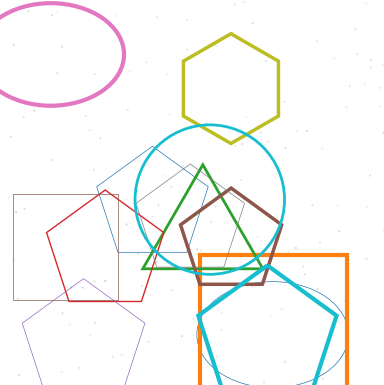[{"shape": "pentagon", "thickness": 0.5, "radius": 0.76, "center": [0.396, 0.468]}, {"shape": "oval", "thickness": 0.5, "radius": 0.98, "center": [0.708, 0.131]}, {"shape": "square", "thickness": 3, "radius": 0.96, "center": [0.71, 0.147]}, {"shape": "triangle", "thickness": 2, "radius": 0.9, "center": [0.527, 0.392]}, {"shape": "pentagon", "thickness": 1, "radius": 0.8, "center": [0.273, 0.346]}, {"shape": "pentagon", "thickness": 0.5, "radius": 0.84, "center": [0.217, 0.109]}, {"shape": "pentagon", "thickness": 2.5, "radius": 0.69, "center": [0.6, 0.373]}, {"shape": "square", "thickness": 0.5, "radius": 0.68, "center": [0.17, 0.358]}, {"shape": "oval", "thickness": 3, "radius": 0.95, "center": [0.132, 0.859]}, {"shape": "pentagon", "thickness": 0.5, "radius": 0.74, "center": [0.494, 0.426]}, {"shape": "hexagon", "thickness": 2.5, "radius": 0.71, "center": [0.6, 0.77]}, {"shape": "pentagon", "thickness": 3, "radius": 0.94, "center": [0.695, 0.122]}, {"shape": "circle", "thickness": 2, "radius": 0.97, "center": [0.545, 0.482]}]